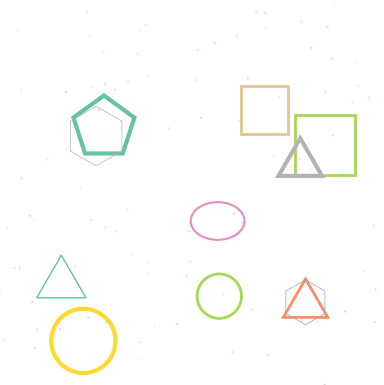[{"shape": "triangle", "thickness": 1, "radius": 0.37, "center": [0.159, 0.263]}, {"shape": "pentagon", "thickness": 3, "radius": 0.42, "center": [0.27, 0.669]}, {"shape": "triangle", "thickness": 2, "radius": 0.33, "center": [0.794, 0.209]}, {"shape": "hexagon", "thickness": 0.5, "radius": 0.29, "center": [0.793, 0.215]}, {"shape": "oval", "thickness": 1.5, "radius": 0.35, "center": [0.565, 0.426]}, {"shape": "circle", "thickness": 2, "radius": 0.29, "center": [0.57, 0.231]}, {"shape": "square", "thickness": 2, "radius": 0.39, "center": [0.844, 0.623]}, {"shape": "circle", "thickness": 3, "radius": 0.42, "center": [0.217, 0.115]}, {"shape": "square", "thickness": 2, "radius": 0.31, "center": [0.686, 0.714]}, {"shape": "triangle", "thickness": 3, "radius": 0.33, "center": [0.78, 0.576]}, {"shape": "hexagon", "thickness": 0.5, "radius": 0.39, "center": [0.25, 0.647]}]